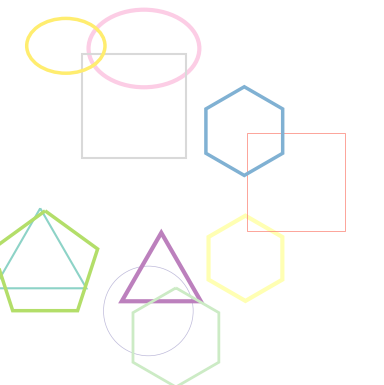[{"shape": "triangle", "thickness": 1.5, "radius": 0.69, "center": [0.104, 0.32]}, {"shape": "hexagon", "thickness": 3, "radius": 0.55, "center": [0.638, 0.329]}, {"shape": "circle", "thickness": 0.5, "radius": 0.58, "center": [0.385, 0.192]}, {"shape": "square", "thickness": 0.5, "radius": 0.63, "center": [0.768, 0.528]}, {"shape": "hexagon", "thickness": 2.5, "radius": 0.58, "center": [0.635, 0.659]}, {"shape": "pentagon", "thickness": 2.5, "radius": 0.72, "center": [0.117, 0.309]}, {"shape": "oval", "thickness": 3, "radius": 0.72, "center": [0.374, 0.874]}, {"shape": "square", "thickness": 1.5, "radius": 0.68, "center": [0.349, 0.724]}, {"shape": "triangle", "thickness": 3, "radius": 0.59, "center": [0.419, 0.277]}, {"shape": "hexagon", "thickness": 2, "radius": 0.64, "center": [0.457, 0.123]}, {"shape": "oval", "thickness": 2.5, "radius": 0.51, "center": [0.171, 0.881]}]